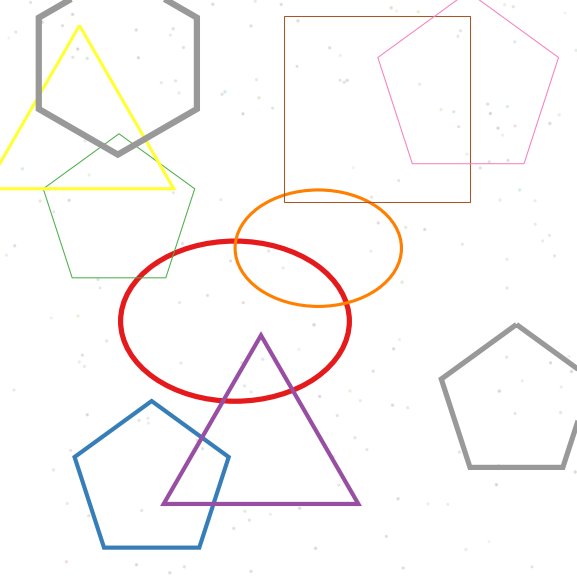[{"shape": "oval", "thickness": 2.5, "radius": 0.99, "center": [0.407, 0.443]}, {"shape": "pentagon", "thickness": 2, "radius": 0.7, "center": [0.263, 0.164]}, {"shape": "pentagon", "thickness": 0.5, "radius": 0.69, "center": [0.206, 0.63]}, {"shape": "triangle", "thickness": 2, "radius": 0.97, "center": [0.452, 0.224]}, {"shape": "oval", "thickness": 1.5, "radius": 0.72, "center": [0.551, 0.569]}, {"shape": "triangle", "thickness": 1.5, "radius": 0.94, "center": [0.138, 0.767]}, {"shape": "square", "thickness": 0.5, "radius": 0.8, "center": [0.653, 0.81]}, {"shape": "pentagon", "thickness": 0.5, "radius": 0.82, "center": [0.811, 0.849]}, {"shape": "hexagon", "thickness": 3, "radius": 0.79, "center": [0.204, 0.889]}, {"shape": "pentagon", "thickness": 2.5, "radius": 0.68, "center": [0.894, 0.3]}]